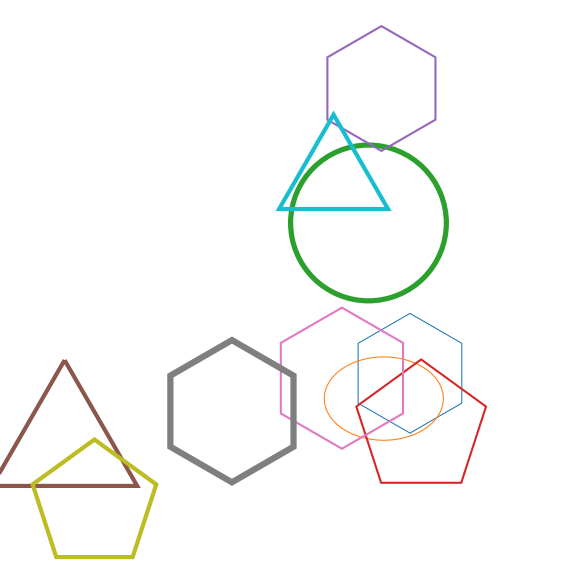[{"shape": "hexagon", "thickness": 0.5, "radius": 0.52, "center": [0.71, 0.353]}, {"shape": "oval", "thickness": 0.5, "radius": 0.52, "center": [0.665, 0.309]}, {"shape": "circle", "thickness": 2.5, "radius": 0.67, "center": [0.638, 0.613]}, {"shape": "pentagon", "thickness": 1, "radius": 0.59, "center": [0.729, 0.259]}, {"shape": "hexagon", "thickness": 1, "radius": 0.54, "center": [0.66, 0.846]}, {"shape": "triangle", "thickness": 2, "radius": 0.73, "center": [0.112, 0.23]}, {"shape": "hexagon", "thickness": 1, "radius": 0.61, "center": [0.592, 0.344]}, {"shape": "hexagon", "thickness": 3, "radius": 0.62, "center": [0.402, 0.287]}, {"shape": "pentagon", "thickness": 2, "radius": 0.56, "center": [0.164, 0.126]}, {"shape": "triangle", "thickness": 2, "radius": 0.54, "center": [0.578, 0.692]}]